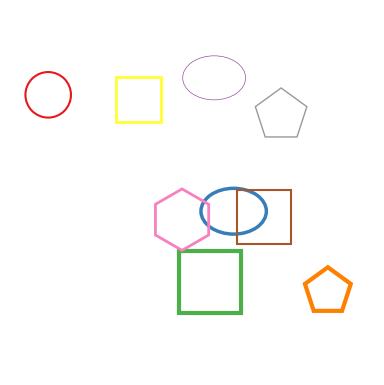[{"shape": "circle", "thickness": 1.5, "radius": 0.3, "center": [0.125, 0.754]}, {"shape": "oval", "thickness": 2.5, "radius": 0.42, "center": [0.607, 0.451]}, {"shape": "square", "thickness": 3, "radius": 0.4, "center": [0.545, 0.267]}, {"shape": "oval", "thickness": 0.5, "radius": 0.41, "center": [0.556, 0.798]}, {"shape": "pentagon", "thickness": 3, "radius": 0.31, "center": [0.852, 0.243]}, {"shape": "square", "thickness": 2, "radius": 0.29, "center": [0.36, 0.741]}, {"shape": "square", "thickness": 1.5, "radius": 0.35, "center": [0.686, 0.437]}, {"shape": "hexagon", "thickness": 2, "radius": 0.4, "center": [0.473, 0.429]}, {"shape": "pentagon", "thickness": 1, "radius": 0.35, "center": [0.73, 0.701]}]